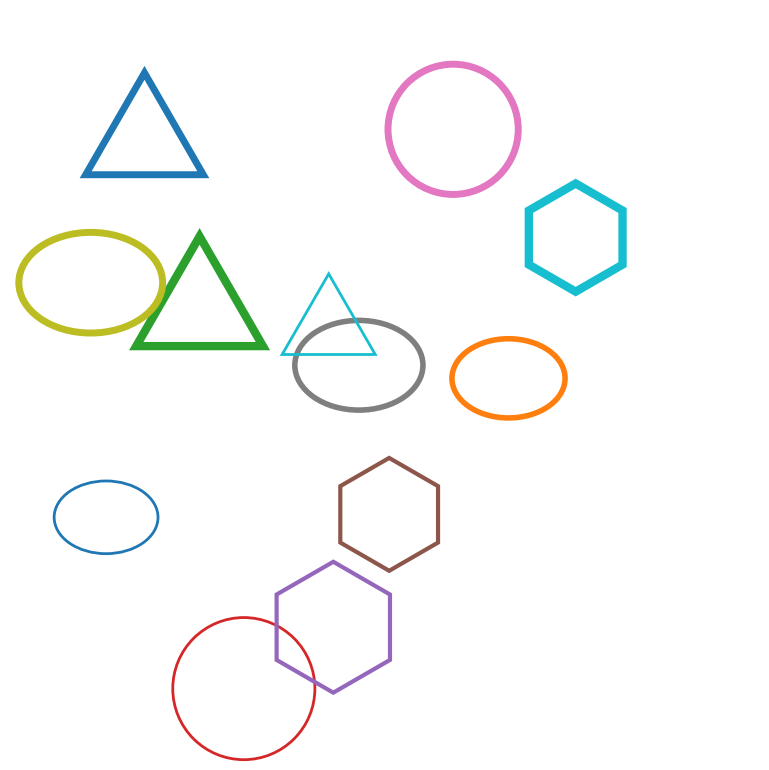[{"shape": "oval", "thickness": 1, "radius": 0.34, "center": [0.138, 0.328]}, {"shape": "triangle", "thickness": 2.5, "radius": 0.44, "center": [0.188, 0.817]}, {"shape": "oval", "thickness": 2, "radius": 0.37, "center": [0.66, 0.509]}, {"shape": "triangle", "thickness": 3, "radius": 0.47, "center": [0.259, 0.598]}, {"shape": "circle", "thickness": 1, "radius": 0.46, "center": [0.317, 0.106]}, {"shape": "hexagon", "thickness": 1.5, "radius": 0.42, "center": [0.433, 0.185]}, {"shape": "hexagon", "thickness": 1.5, "radius": 0.37, "center": [0.505, 0.332]}, {"shape": "circle", "thickness": 2.5, "radius": 0.42, "center": [0.588, 0.832]}, {"shape": "oval", "thickness": 2, "radius": 0.42, "center": [0.466, 0.526]}, {"shape": "oval", "thickness": 2.5, "radius": 0.47, "center": [0.118, 0.633]}, {"shape": "triangle", "thickness": 1, "radius": 0.35, "center": [0.427, 0.575]}, {"shape": "hexagon", "thickness": 3, "radius": 0.35, "center": [0.748, 0.691]}]